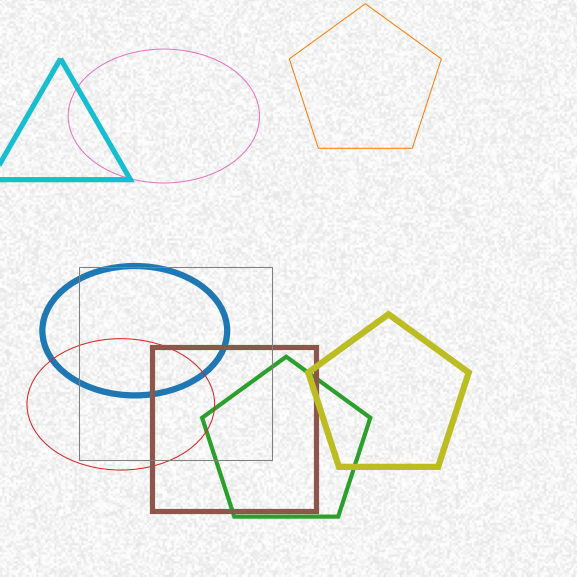[{"shape": "oval", "thickness": 3, "radius": 0.8, "center": [0.233, 0.426]}, {"shape": "pentagon", "thickness": 0.5, "radius": 0.69, "center": [0.633, 0.854]}, {"shape": "pentagon", "thickness": 2, "radius": 0.77, "center": [0.496, 0.228]}, {"shape": "oval", "thickness": 0.5, "radius": 0.81, "center": [0.209, 0.299]}, {"shape": "square", "thickness": 2.5, "radius": 0.71, "center": [0.406, 0.256]}, {"shape": "oval", "thickness": 0.5, "radius": 0.83, "center": [0.284, 0.798]}, {"shape": "square", "thickness": 0.5, "radius": 0.83, "center": [0.304, 0.37]}, {"shape": "pentagon", "thickness": 3, "radius": 0.73, "center": [0.673, 0.309]}, {"shape": "triangle", "thickness": 2.5, "radius": 0.7, "center": [0.105, 0.758]}]